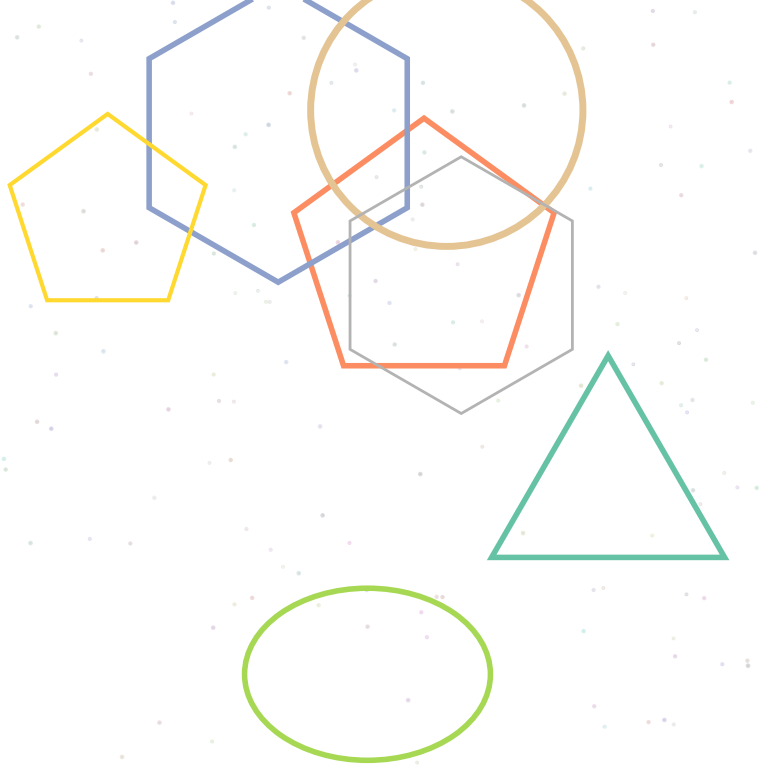[{"shape": "triangle", "thickness": 2, "radius": 0.87, "center": [0.79, 0.363]}, {"shape": "pentagon", "thickness": 2, "radius": 0.89, "center": [0.551, 0.669]}, {"shape": "hexagon", "thickness": 2, "radius": 0.97, "center": [0.361, 0.827]}, {"shape": "oval", "thickness": 2, "radius": 0.8, "center": [0.477, 0.124]}, {"shape": "pentagon", "thickness": 1.5, "radius": 0.67, "center": [0.14, 0.718]}, {"shape": "circle", "thickness": 2.5, "radius": 0.88, "center": [0.58, 0.857]}, {"shape": "hexagon", "thickness": 1, "radius": 0.83, "center": [0.599, 0.63]}]